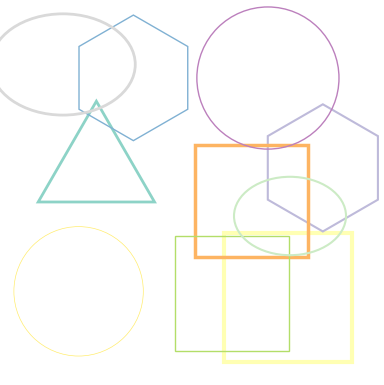[{"shape": "triangle", "thickness": 2, "radius": 0.87, "center": [0.25, 0.563]}, {"shape": "square", "thickness": 3, "radius": 0.84, "center": [0.748, 0.227]}, {"shape": "hexagon", "thickness": 1.5, "radius": 0.83, "center": [0.839, 0.564]}, {"shape": "hexagon", "thickness": 1, "radius": 0.82, "center": [0.346, 0.798]}, {"shape": "square", "thickness": 2.5, "radius": 0.73, "center": [0.653, 0.477]}, {"shape": "square", "thickness": 1, "radius": 0.74, "center": [0.603, 0.237]}, {"shape": "oval", "thickness": 2, "radius": 0.94, "center": [0.163, 0.833]}, {"shape": "circle", "thickness": 1, "radius": 0.92, "center": [0.696, 0.797]}, {"shape": "oval", "thickness": 1.5, "radius": 0.73, "center": [0.753, 0.439]}, {"shape": "circle", "thickness": 0.5, "radius": 0.84, "center": [0.204, 0.243]}]